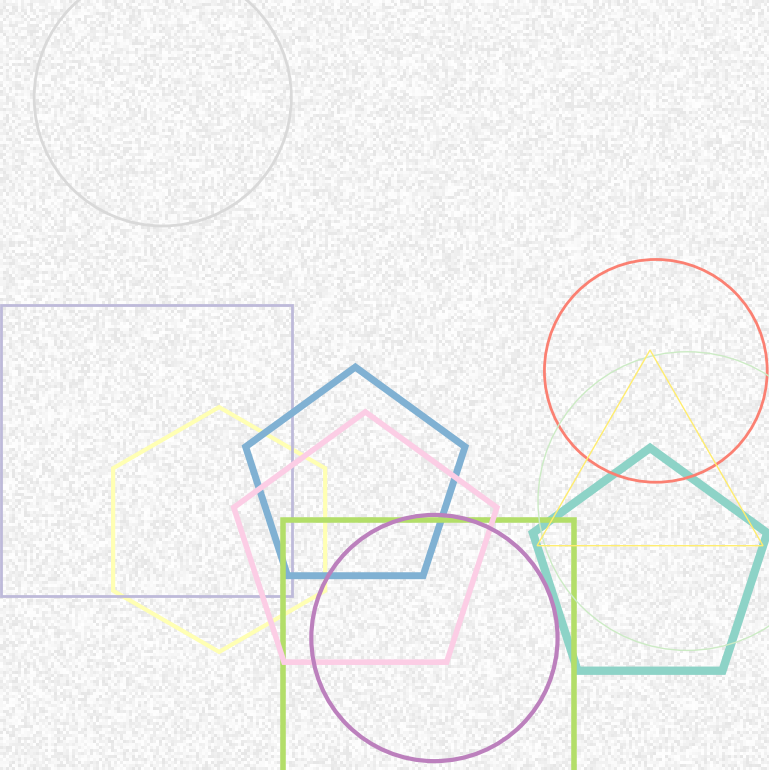[{"shape": "pentagon", "thickness": 3, "radius": 0.8, "center": [0.844, 0.258]}, {"shape": "hexagon", "thickness": 1.5, "radius": 0.79, "center": [0.285, 0.312]}, {"shape": "square", "thickness": 1, "radius": 0.94, "center": [0.191, 0.415]}, {"shape": "circle", "thickness": 1, "radius": 0.72, "center": [0.852, 0.518]}, {"shape": "pentagon", "thickness": 2.5, "radius": 0.75, "center": [0.461, 0.373]}, {"shape": "square", "thickness": 2, "radius": 0.94, "center": [0.556, 0.136]}, {"shape": "pentagon", "thickness": 2, "radius": 0.9, "center": [0.474, 0.285]}, {"shape": "circle", "thickness": 1, "radius": 0.83, "center": [0.211, 0.873]}, {"shape": "circle", "thickness": 1.5, "radius": 0.8, "center": [0.564, 0.171]}, {"shape": "circle", "thickness": 0.5, "radius": 0.97, "center": [0.893, 0.349]}, {"shape": "triangle", "thickness": 0.5, "radius": 0.85, "center": [0.844, 0.376]}]